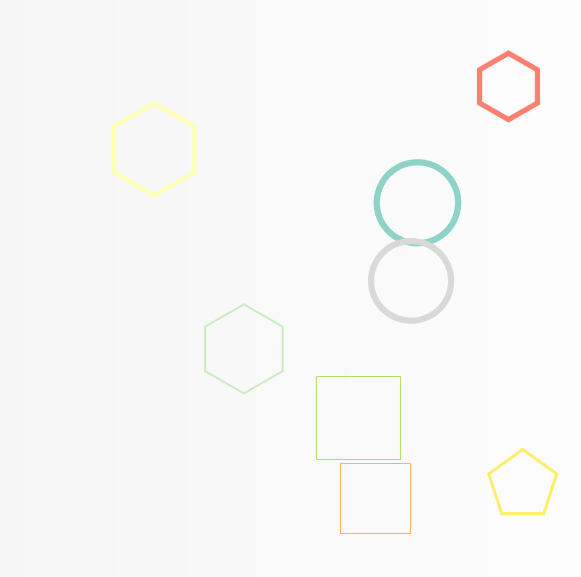[{"shape": "circle", "thickness": 3, "radius": 0.35, "center": [0.718, 0.648]}, {"shape": "hexagon", "thickness": 2, "radius": 0.4, "center": [0.265, 0.741]}, {"shape": "hexagon", "thickness": 2.5, "radius": 0.29, "center": [0.875, 0.85]}, {"shape": "square", "thickness": 0.5, "radius": 0.3, "center": [0.645, 0.136]}, {"shape": "square", "thickness": 0.5, "radius": 0.36, "center": [0.616, 0.277]}, {"shape": "circle", "thickness": 3, "radius": 0.34, "center": [0.707, 0.513]}, {"shape": "hexagon", "thickness": 1, "radius": 0.39, "center": [0.42, 0.395]}, {"shape": "pentagon", "thickness": 1.5, "radius": 0.31, "center": [0.899, 0.159]}]